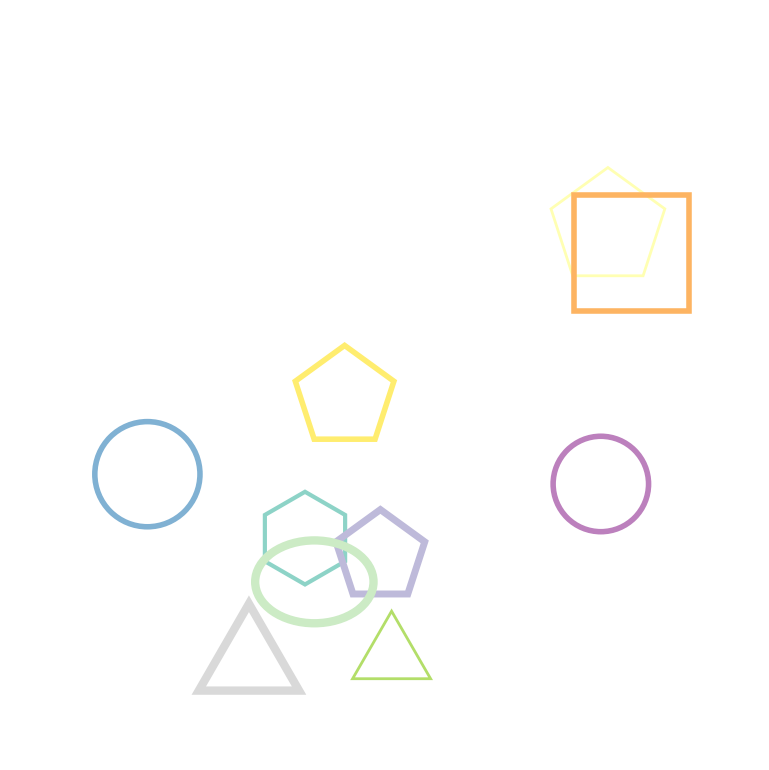[{"shape": "hexagon", "thickness": 1.5, "radius": 0.3, "center": [0.396, 0.301]}, {"shape": "pentagon", "thickness": 1, "radius": 0.39, "center": [0.79, 0.705]}, {"shape": "pentagon", "thickness": 2.5, "radius": 0.3, "center": [0.494, 0.278]}, {"shape": "circle", "thickness": 2, "radius": 0.34, "center": [0.191, 0.384]}, {"shape": "square", "thickness": 2, "radius": 0.37, "center": [0.82, 0.671]}, {"shape": "triangle", "thickness": 1, "radius": 0.29, "center": [0.509, 0.148]}, {"shape": "triangle", "thickness": 3, "radius": 0.38, "center": [0.323, 0.141]}, {"shape": "circle", "thickness": 2, "radius": 0.31, "center": [0.78, 0.371]}, {"shape": "oval", "thickness": 3, "radius": 0.38, "center": [0.408, 0.244]}, {"shape": "pentagon", "thickness": 2, "radius": 0.34, "center": [0.448, 0.484]}]